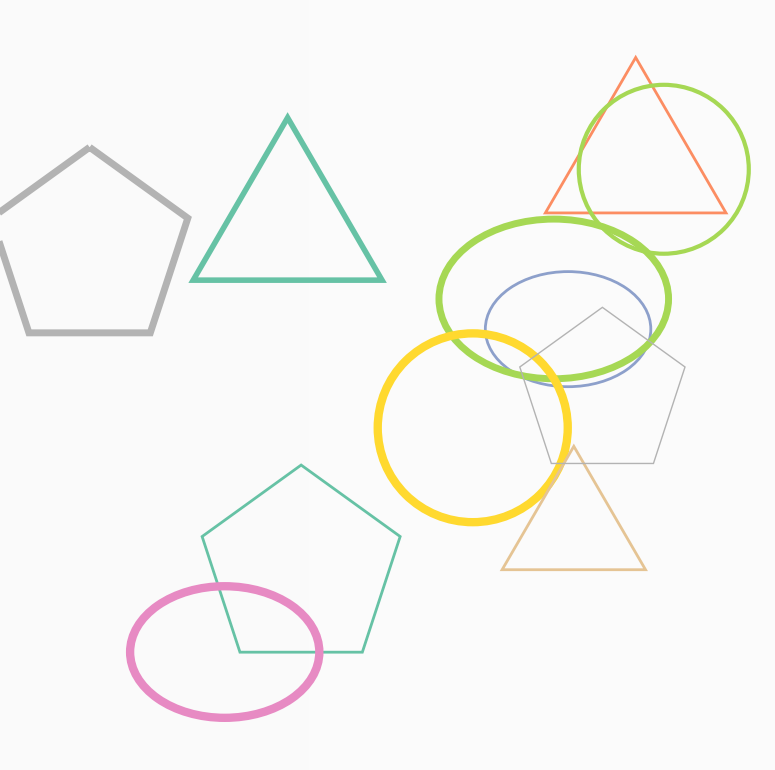[{"shape": "pentagon", "thickness": 1, "radius": 0.67, "center": [0.389, 0.262]}, {"shape": "triangle", "thickness": 2, "radius": 0.7, "center": [0.371, 0.706]}, {"shape": "triangle", "thickness": 1, "radius": 0.67, "center": [0.82, 0.791]}, {"shape": "oval", "thickness": 1, "radius": 0.53, "center": [0.733, 0.573]}, {"shape": "oval", "thickness": 3, "radius": 0.61, "center": [0.29, 0.153]}, {"shape": "circle", "thickness": 1.5, "radius": 0.55, "center": [0.856, 0.78]}, {"shape": "oval", "thickness": 2.5, "radius": 0.74, "center": [0.715, 0.612]}, {"shape": "circle", "thickness": 3, "radius": 0.61, "center": [0.61, 0.444]}, {"shape": "triangle", "thickness": 1, "radius": 0.53, "center": [0.74, 0.314]}, {"shape": "pentagon", "thickness": 0.5, "radius": 0.56, "center": [0.777, 0.489]}, {"shape": "pentagon", "thickness": 2.5, "radius": 0.67, "center": [0.116, 0.676]}]